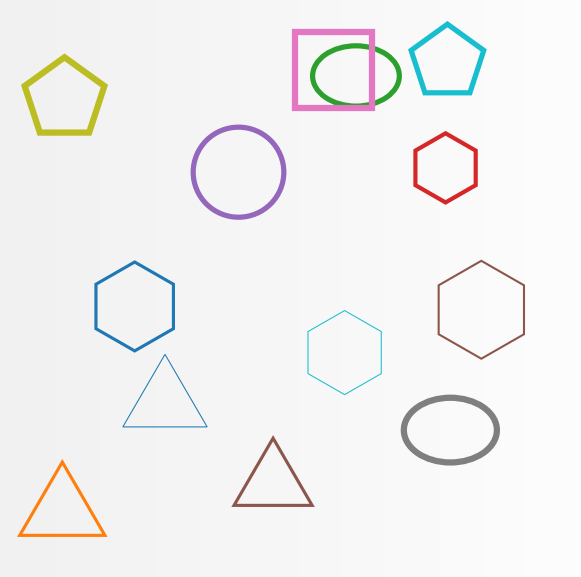[{"shape": "triangle", "thickness": 0.5, "radius": 0.42, "center": [0.284, 0.302]}, {"shape": "hexagon", "thickness": 1.5, "radius": 0.38, "center": [0.232, 0.468]}, {"shape": "triangle", "thickness": 1.5, "radius": 0.42, "center": [0.107, 0.114]}, {"shape": "oval", "thickness": 2.5, "radius": 0.37, "center": [0.612, 0.868]}, {"shape": "hexagon", "thickness": 2, "radius": 0.3, "center": [0.767, 0.708]}, {"shape": "circle", "thickness": 2.5, "radius": 0.39, "center": [0.41, 0.701]}, {"shape": "hexagon", "thickness": 1, "radius": 0.42, "center": [0.828, 0.463]}, {"shape": "triangle", "thickness": 1.5, "radius": 0.39, "center": [0.47, 0.163]}, {"shape": "square", "thickness": 3, "radius": 0.33, "center": [0.574, 0.878]}, {"shape": "oval", "thickness": 3, "radius": 0.4, "center": [0.775, 0.254]}, {"shape": "pentagon", "thickness": 3, "radius": 0.36, "center": [0.111, 0.828]}, {"shape": "hexagon", "thickness": 0.5, "radius": 0.36, "center": [0.593, 0.389]}, {"shape": "pentagon", "thickness": 2.5, "radius": 0.33, "center": [0.77, 0.892]}]